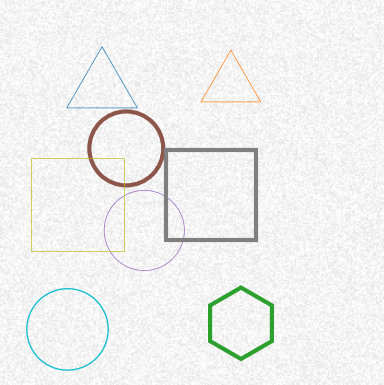[{"shape": "triangle", "thickness": 0.5, "radius": 0.53, "center": [0.265, 0.773]}, {"shape": "triangle", "thickness": 0.5, "radius": 0.45, "center": [0.6, 0.78]}, {"shape": "hexagon", "thickness": 3, "radius": 0.46, "center": [0.626, 0.16]}, {"shape": "circle", "thickness": 0.5, "radius": 0.52, "center": [0.375, 0.401]}, {"shape": "circle", "thickness": 3, "radius": 0.48, "center": [0.328, 0.615]}, {"shape": "square", "thickness": 3, "radius": 0.58, "center": [0.549, 0.493]}, {"shape": "square", "thickness": 0.5, "radius": 0.6, "center": [0.201, 0.469]}, {"shape": "circle", "thickness": 1, "radius": 0.53, "center": [0.175, 0.144]}]